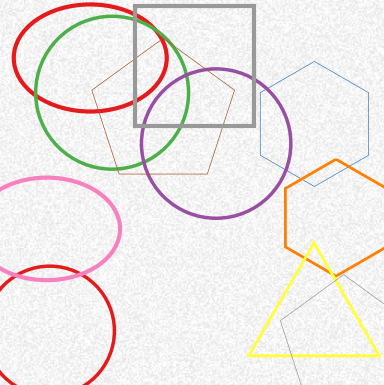[{"shape": "circle", "thickness": 2.5, "radius": 0.84, "center": [0.129, 0.141]}, {"shape": "oval", "thickness": 3, "radius": 0.99, "center": [0.234, 0.849]}, {"shape": "hexagon", "thickness": 0.5, "radius": 0.81, "center": [0.817, 0.678]}, {"shape": "circle", "thickness": 2.5, "radius": 0.99, "center": [0.291, 0.759]}, {"shape": "circle", "thickness": 2.5, "radius": 0.97, "center": [0.561, 0.627]}, {"shape": "hexagon", "thickness": 2, "radius": 0.76, "center": [0.873, 0.435]}, {"shape": "triangle", "thickness": 2, "radius": 0.98, "center": [0.816, 0.174]}, {"shape": "pentagon", "thickness": 0.5, "radius": 0.97, "center": [0.424, 0.706]}, {"shape": "oval", "thickness": 3, "radius": 0.95, "center": [0.122, 0.405]}, {"shape": "pentagon", "thickness": 0.5, "radius": 0.87, "center": [0.893, 0.114]}, {"shape": "square", "thickness": 3, "radius": 0.78, "center": [0.505, 0.829]}]